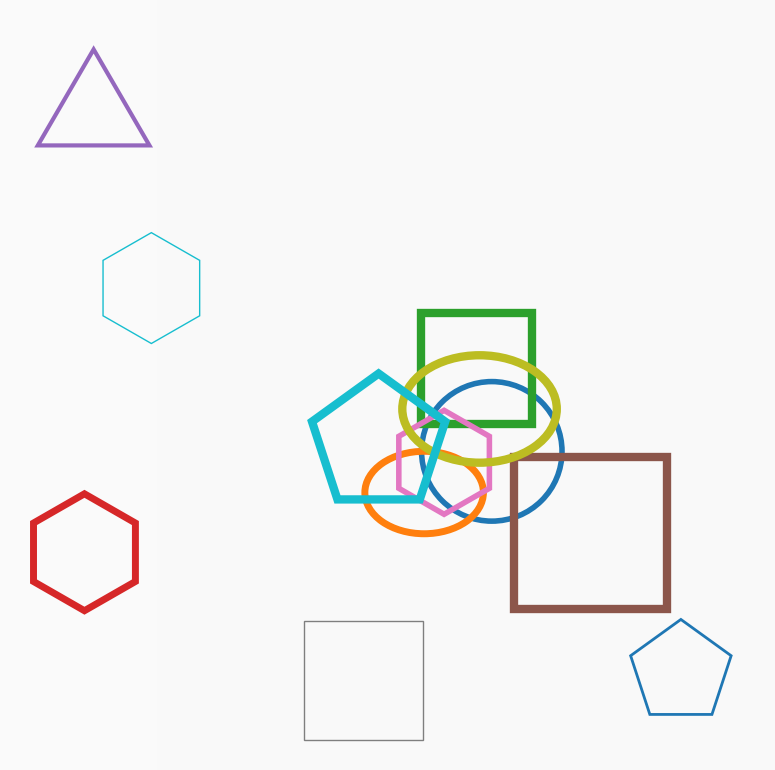[{"shape": "circle", "thickness": 2, "radius": 0.45, "center": [0.635, 0.414]}, {"shape": "pentagon", "thickness": 1, "radius": 0.34, "center": [0.879, 0.127]}, {"shape": "oval", "thickness": 2.5, "radius": 0.38, "center": [0.547, 0.36]}, {"shape": "square", "thickness": 3, "radius": 0.36, "center": [0.615, 0.522]}, {"shape": "hexagon", "thickness": 2.5, "radius": 0.38, "center": [0.109, 0.283]}, {"shape": "triangle", "thickness": 1.5, "radius": 0.42, "center": [0.121, 0.853]}, {"shape": "square", "thickness": 3, "radius": 0.49, "center": [0.762, 0.307]}, {"shape": "hexagon", "thickness": 2, "radius": 0.34, "center": [0.573, 0.4]}, {"shape": "square", "thickness": 0.5, "radius": 0.38, "center": [0.469, 0.116]}, {"shape": "oval", "thickness": 3, "radius": 0.5, "center": [0.619, 0.469]}, {"shape": "pentagon", "thickness": 3, "radius": 0.45, "center": [0.489, 0.425]}, {"shape": "hexagon", "thickness": 0.5, "radius": 0.36, "center": [0.195, 0.626]}]